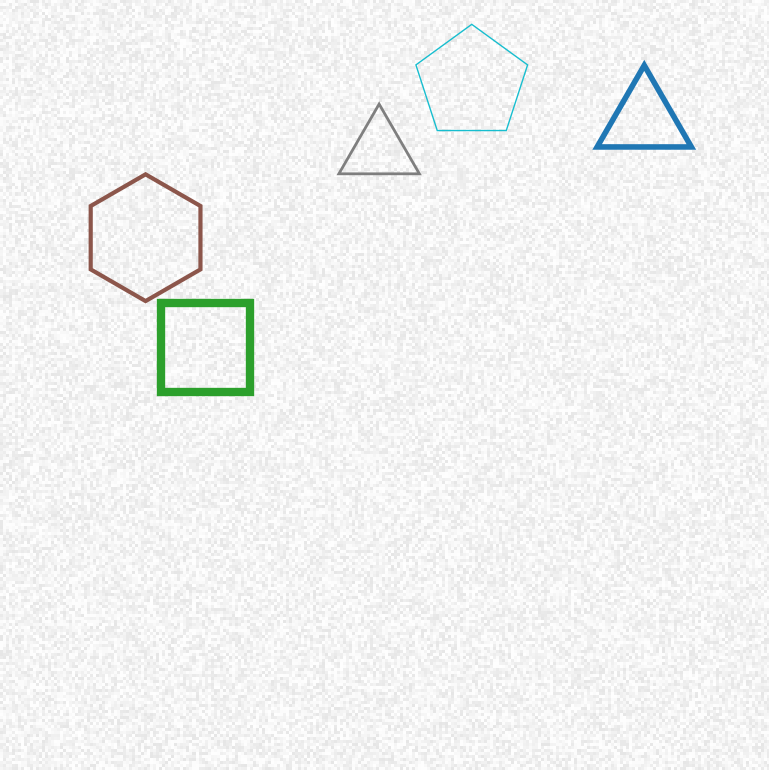[{"shape": "triangle", "thickness": 2, "radius": 0.35, "center": [0.837, 0.844]}, {"shape": "square", "thickness": 3, "radius": 0.29, "center": [0.267, 0.549]}, {"shape": "hexagon", "thickness": 1.5, "radius": 0.41, "center": [0.189, 0.691]}, {"shape": "triangle", "thickness": 1, "radius": 0.3, "center": [0.492, 0.804]}, {"shape": "pentagon", "thickness": 0.5, "radius": 0.38, "center": [0.613, 0.892]}]